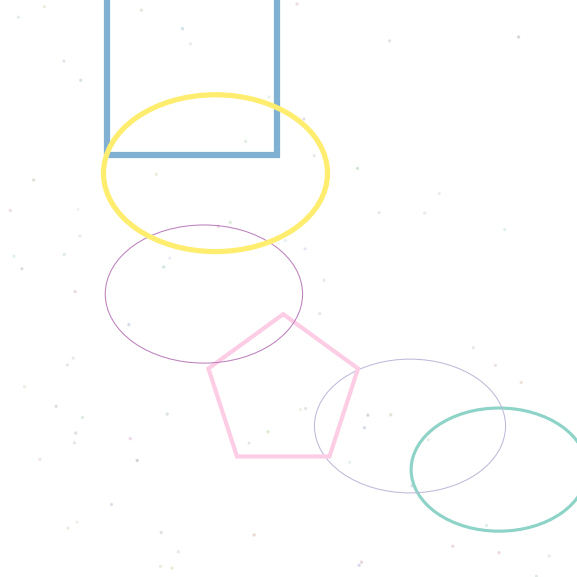[{"shape": "oval", "thickness": 1.5, "radius": 0.76, "center": [0.864, 0.186]}, {"shape": "oval", "thickness": 0.5, "radius": 0.83, "center": [0.71, 0.261]}, {"shape": "square", "thickness": 3, "radius": 0.74, "center": [0.332, 0.878]}, {"shape": "pentagon", "thickness": 2, "radius": 0.68, "center": [0.49, 0.319]}, {"shape": "oval", "thickness": 0.5, "radius": 0.85, "center": [0.353, 0.49]}, {"shape": "oval", "thickness": 2.5, "radius": 0.97, "center": [0.373, 0.699]}]